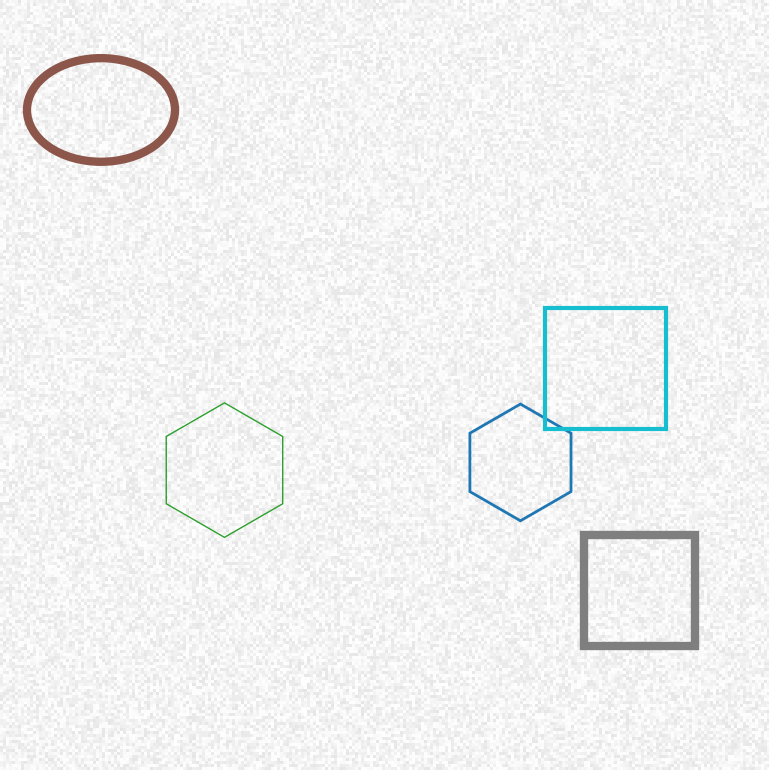[{"shape": "hexagon", "thickness": 1, "radius": 0.38, "center": [0.676, 0.399]}, {"shape": "hexagon", "thickness": 0.5, "radius": 0.44, "center": [0.292, 0.389]}, {"shape": "oval", "thickness": 3, "radius": 0.48, "center": [0.131, 0.857]}, {"shape": "square", "thickness": 3, "radius": 0.36, "center": [0.831, 0.233]}, {"shape": "square", "thickness": 1.5, "radius": 0.39, "center": [0.787, 0.521]}]